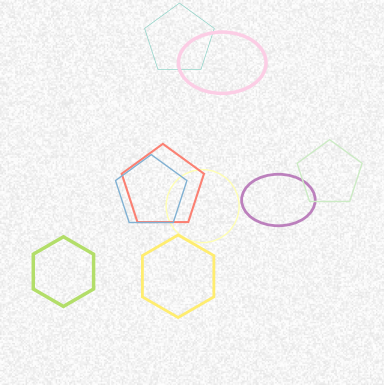[{"shape": "pentagon", "thickness": 0.5, "radius": 0.48, "center": [0.466, 0.897]}, {"shape": "circle", "thickness": 1, "radius": 0.47, "center": [0.526, 0.465]}, {"shape": "pentagon", "thickness": 1.5, "radius": 0.56, "center": [0.423, 0.514]}, {"shape": "pentagon", "thickness": 1, "radius": 0.49, "center": [0.393, 0.501]}, {"shape": "hexagon", "thickness": 2.5, "radius": 0.45, "center": [0.165, 0.295]}, {"shape": "oval", "thickness": 2.5, "radius": 0.57, "center": [0.577, 0.837]}, {"shape": "oval", "thickness": 2, "radius": 0.48, "center": [0.723, 0.48]}, {"shape": "pentagon", "thickness": 1, "radius": 0.44, "center": [0.856, 0.548]}, {"shape": "hexagon", "thickness": 2, "radius": 0.54, "center": [0.463, 0.282]}]